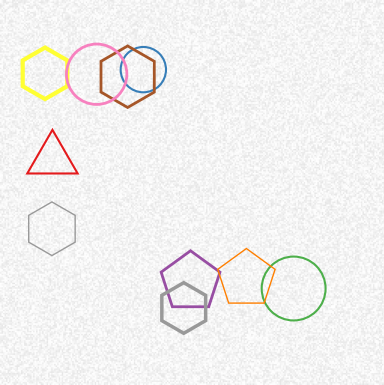[{"shape": "triangle", "thickness": 1.5, "radius": 0.38, "center": [0.136, 0.587]}, {"shape": "circle", "thickness": 1.5, "radius": 0.29, "center": [0.372, 0.819]}, {"shape": "circle", "thickness": 1.5, "radius": 0.41, "center": [0.763, 0.251]}, {"shape": "pentagon", "thickness": 2, "radius": 0.4, "center": [0.495, 0.268]}, {"shape": "pentagon", "thickness": 1, "radius": 0.39, "center": [0.64, 0.276]}, {"shape": "hexagon", "thickness": 3, "radius": 0.33, "center": [0.117, 0.81]}, {"shape": "hexagon", "thickness": 2, "radius": 0.4, "center": [0.332, 0.801]}, {"shape": "circle", "thickness": 2, "radius": 0.39, "center": [0.251, 0.807]}, {"shape": "hexagon", "thickness": 1, "radius": 0.35, "center": [0.135, 0.406]}, {"shape": "hexagon", "thickness": 2.5, "radius": 0.33, "center": [0.477, 0.2]}]